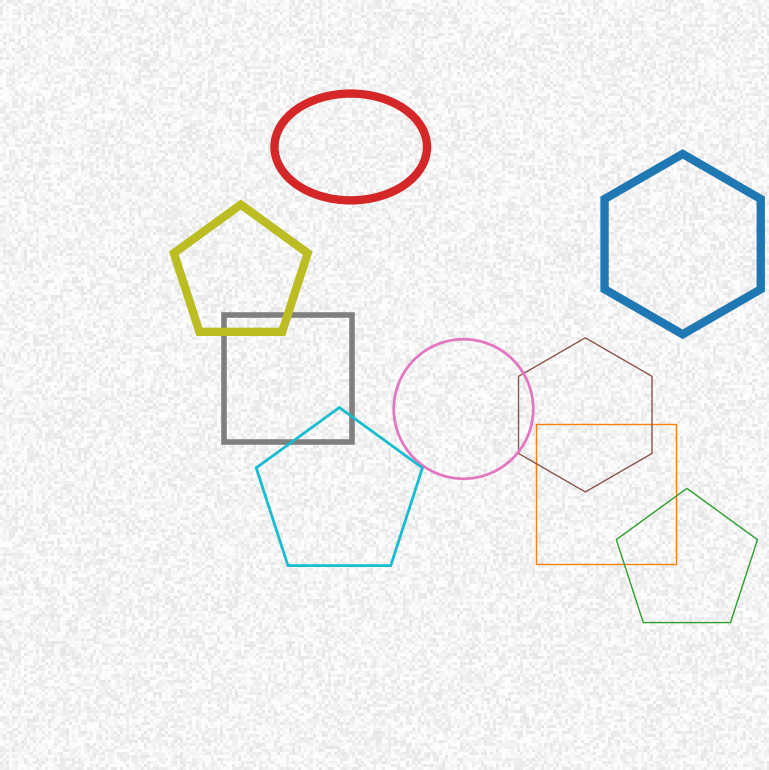[{"shape": "hexagon", "thickness": 3, "radius": 0.59, "center": [0.887, 0.683]}, {"shape": "square", "thickness": 0.5, "radius": 0.46, "center": [0.787, 0.358]}, {"shape": "pentagon", "thickness": 0.5, "radius": 0.48, "center": [0.892, 0.269]}, {"shape": "oval", "thickness": 3, "radius": 0.5, "center": [0.456, 0.809]}, {"shape": "hexagon", "thickness": 0.5, "radius": 0.5, "center": [0.76, 0.461]}, {"shape": "circle", "thickness": 1, "radius": 0.45, "center": [0.602, 0.469]}, {"shape": "square", "thickness": 2, "radius": 0.42, "center": [0.374, 0.508]}, {"shape": "pentagon", "thickness": 3, "radius": 0.46, "center": [0.313, 0.643]}, {"shape": "pentagon", "thickness": 1, "radius": 0.57, "center": [0.441, 0.357]}]